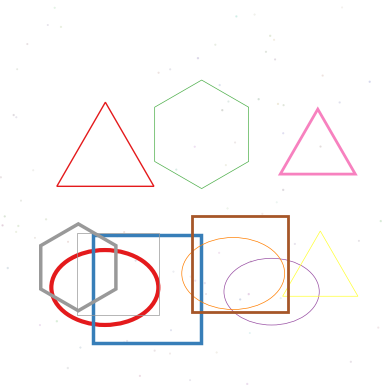[{"shape": "oval", "thickness": 3, "radius": 0.69, "center": [0.272, 0.253]}, {"shape": "triangle", "thickness": 1, "radius": 0.73, "center": [0.274, 0.589]}, {"shape": "square", "thickness": 2.5, "radius": 0.7, "center": [0.381, 0.249]}, {"shape": "hexagon", "thickness": 0.5, "radius": 0.7, "center": [0.524, 0.651]}, {"shape": "oval", "thickness": 0.5, "radius": 0.62, "center": [0.705, 0.242]}, {"shape": "oval", "thickness": 0.5, "radius": 0.67, "center": [0.606, 0.29]}, {"shape": "triangle", "thickness": 0.5, "radius": 0.56, "center": [0.832, 0.287]}, {"shape": "square", "thickness": 2, "radius": 0.62, "center": [0.622, 0.314]}, {"shape": "triangle", "thickness": 2, "radius": 0.56, "center": [0.825, 0.604]}, {"shape": "hexagon", "thickness": 2.5, "radius": 0.56, "center": [0.203, 0.306]}, {"shape": "square", "thickness": 0.5, "radius": 0.54, "center": [0.307, 0.289]}]